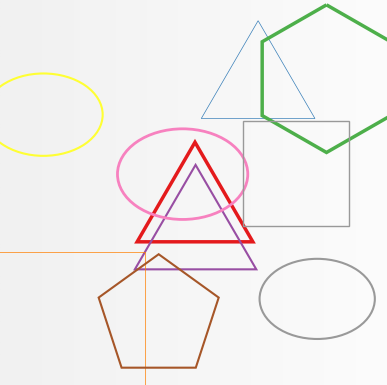[{"shape": "triangle", "thickness": 2.5, "radius": 0.86, "center": [0.503, 0.458]}, {"shape": "triangle", "thickness": 0.5, "radius": 0.85, "center": [0.666, 0.777]}, {"shape": "hexagon", "thickness": 2.5, "radius": 0.96, "center": [0.843, 0.796]}, {"shape": "triangle", "thickness": 1.5, "radius": 0.9, "center": [0.505, 0.391]}, {"shape": "square", "thickness": 0.5, "radius": 0.98, "center": [0.177, 0.148]}, {"shape": "oval", "thickness": 1.5, "radius": 0.76, "center": [0.112, 0.702]}, {"shape": "pentagon", "thickness": 1.5, "radius": 0.81, "center": [0.409, 0.177]}, {"shape": "oval", "thickness": 2, "radius": 0.84, "center": [0.471, 0.548]}, {"shape": "oval", "thickness": 1.5, "radius": 0.74, "center": [0.819, 0.224]}, {"shape": "square", "thickness": 1, "radius": 0.68, "center": [0.763, 0.55]}]